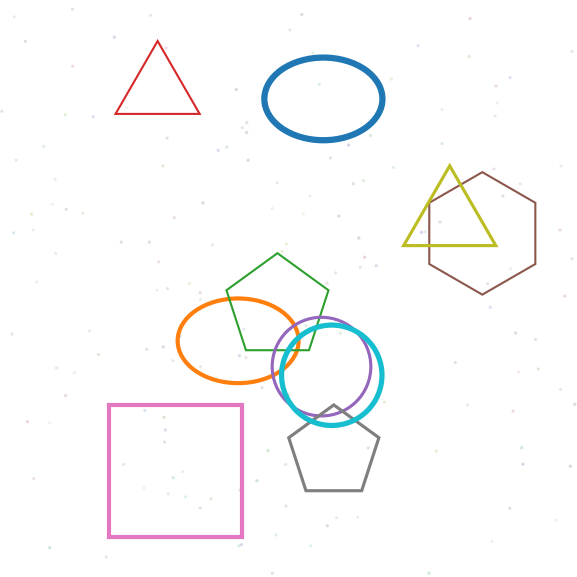[{"shape": "oval", "thickness": 3, "radius": 0.51, "center": [0.56, 0.828]}, {"shape": "oval", "thickness": 2, "radius": 0.52, "center": [0.412, 0.409]}, {"shape": "pentagon", "thickness": 1, "radius": 0.46, "center": [0.48, 0.468]}, {"shape": "triangle", "thickness": 1, "radius": 0.42, "center": [0.273, 0.844]}, {"shape": "circle", "thickness": 1.5, "radius": 0.43, "center": [0.557, 0.364]}, {"shape": "hexagon", "thickness": 1, "radius": 0.53, "center": [0.835, 0.595]}, {"shape": "square", "thickness": 2, "radius": 0.57, "center": [0.304, 0.183]}, {"shape": "pentagon", "thickness": 1.5, "radius": 0.41, "center": [0.578, 0.216]}, {"shape": "triangle", "thickness": 1.5, "radius": 0.46, "center": [0.779, 0.62]}, {"shape": "circle", "thickness": 2.5, "radius": 0.43, "center": [0.575, 0.349]}]